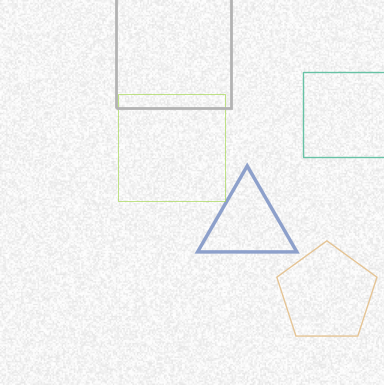[{"shape": "square", "thickness": 1, "radius": 0.55, "center": [0.898, 0.703]}, {"shape": "triangle", "thickness": 2.5, "radius": 0.74, "center": [0.642, 0.42]}, {"shape": "square", "thickness": 0.5, "radius": 0.7, "center": [0.444, 0.617]}, {"shape": "pentagon", "thickness": 1, "radius": 0.68, "center": [0.849, 0.238]}, {"shape": "square", "thickness": 2, "radius": 0.75, "center": [0.451, 0.869]}]